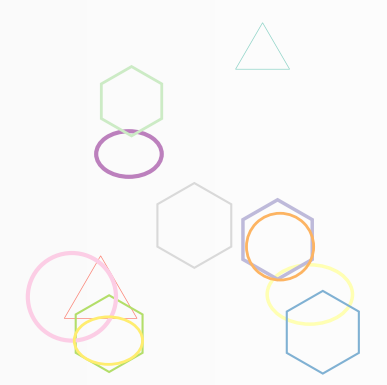[{"shape": "triangle", "thickness": 0.5, "radius": 0.4, "center": [0.678, 0.86]}, {"shape": "oval", "thickness": 2.5, "radius": 0.55, "center": [0.8, 0.235]}, {"shape": "hexagon", "thickness": 2.5, "radius": 0.52, "center": [0.716, 0.378]}, {"shape": "triangle", "thickness": 0.5, "radius": 0.54, "center": [0.26, 0.227]}, {"shape": "hexagon", "thickness": 1.5, "radius": 0.54, "center": [0.833, 0.137]}, {"shape": "circle", "thickness": 2, "radius": 0.43, "center": [0.723, 0.359]}, {"shape": "hexagon", "thickness": 1.5, "radius": 0.5, "center": [0.282, 0.133]}, {"shape": "circle", "thickness": 3, "radius": 0.57, "center": [0.186, 0.229]}, {"shape": "hexagon", "thickness": 1.5, "radius": 0.55, "center": [0.502, 0.414]}, {"shape": "oval", "thickness": 3, "radius": 0.42, "center": [0.333, 0.6]}, {"shape": "hexagon", "thickness": 2, "radius": 0.45, "center": [0.339, 0.737]}, {"shape": "oval", "thickness": 2, "radius": 0.44, "center": [0.28, 0.115]}]